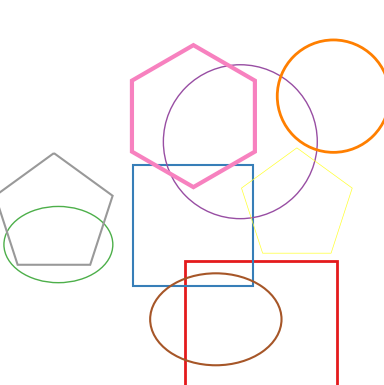[{"shape": "square", "thickness": 2, "radius": 0.99, "center": [0.677, 0.125]}, {"shape": "square", "thickness": 1.5, "radius": 0.78, "center": [0.501, 0.414]}, {"shape": "oval", "thickness": 1, "radius": 0.71, "center": [0.152, 0.365]}, {"shape": "circle", "thickness": 1, "radius": 1.0, "center": [0.624, 0.632]}, {"shape": "circle", "thickness": 2, "radius": 0.73, "center": [0.866, 0.75]}, {"shape": "pentagon", "thickness": 0.5, "radius": 0.76, "center": [0.771, 0.465]}, {"shape": "oval", "thickness": 1.5, "radius": 0.85, "center": [0.561, 0.171]}, {"shape": "hexagon", "thickness": 3, "radius": 0.92, "center": [0.502, 0.698]}, {"shape": "pentagon", "thickness": 1.5, "radius": 0.8, "center": [0.14, 0.442]}]